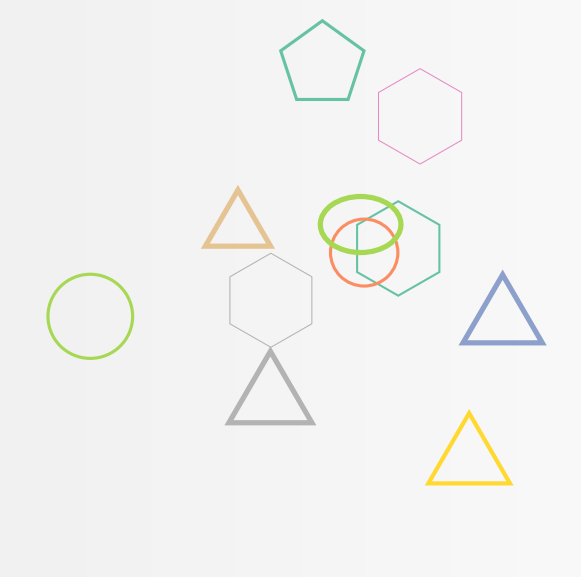[{"shape": "hexagon", "thickness": 1, "radius": 0.41, "center": [0.685, 0.569]}, {"shape": "pentagon", "thickness": 1.5, "radius": 0.38, "center": [0.555, 0.888]}, {"shape": "circle", "thickness": 1.5, "radius": 0.29, "center": [0.627, 0.562]}, {"shape": "triangle", "thickness": 2.5, "radius": 0.39, "center": [0.865, 0.445]}, {"shape": "hexagon", "thickness": 0.5, "radius": 0.41, "center": [0.723, 0.798]}, {"shape": "oval", "thickness": 2.5, "radius": 0.35, "center": [0.62, 0.61]}, {"shape": "circle", "thickness": 1.5, "radius": 0.36, "center": [0.155, 0.451]}, {"shape": "triangle", "thickness": 2, "radius": 0.41, "center": [0.807, 0.203]}, {"shape": "triangle", "thickness": 2.5, "radius": 0.32, "center": [0.409, 0.605]}, {"shape": "hexagon", "thickness": 0.5, "radius": 0.41, "center": [0.466, 0.479]}, {"shape": "triangle", "thickness": 2.5, "radius": 0.41, "center": [0.465, 0.308]}]